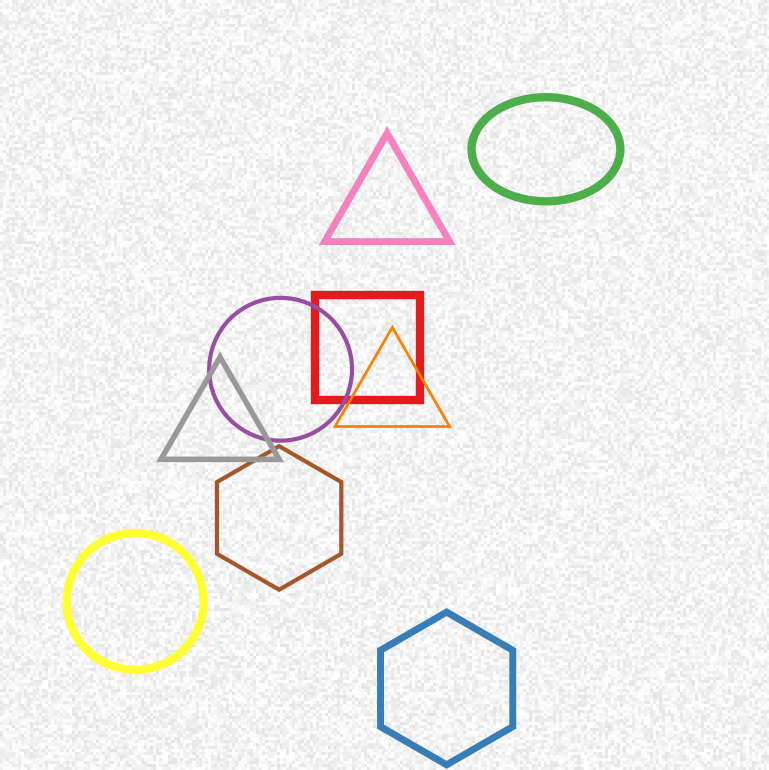[{"shape": "square", "thickness": 3, "radius": 0.34, "center": [0.477, 0.549]}, {"shape": "hexagon", "thickness": 2.5, "radius": 0.5, "center": [0.58, 0.106]}, {"shape": "oval", "thickness": 3, "radius": 0.48, "center": [0.709, 0.806]}, {"shape": "circle", "thickness": 1.5, "radius": 0.46, "center": [0.364, 0.52]}, {"shape": "triangle", "thickness": 1, "radius": 0.43, "center": [0.51, 0.489]}, {"shape": "circle", "thickness": 3, "radius": 0.44, "center": [0.176, 0.219]}, {"shape": "hexagon", "thickness": 1.5, "radius": 0.47, "center": [0.363, 0.327]}, {"shape": "triangle", "thickness": 2.5, "radius": 0.47, "center": [0.503, 0.733]}, {"shape": "triangle", "thickness": 2, "radius": 0.44, "center": [0.286, 0.448]}]